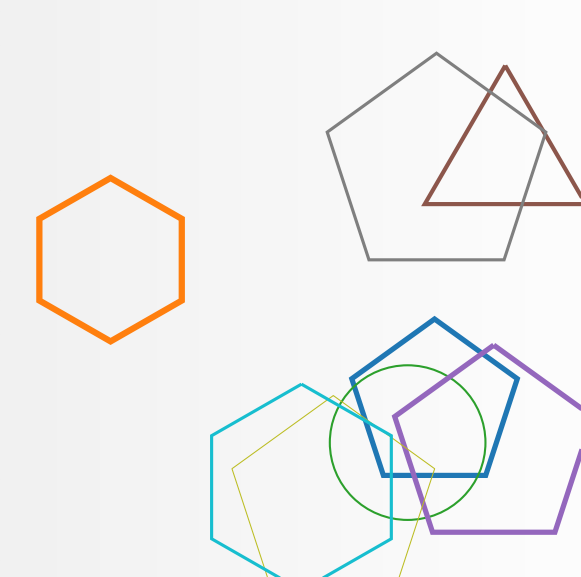[{"shape": "pentagon", "thickness": 2.5, "radius": 0.75, "center": [0.748, 0.297]}, {"shape": "hexagon", "thickness": 3, "radius": 0.71, "center": [0.19, 0.549]}, {"shape": "circle", "thickness": 1, "radius": 0.67, "center": [0.701, 0.233]}, {"shape": "pentagon", "thickness": 2.5, "radius": 0.9, "center": [0.849, 0.222]}, {"shape": "triangle", "thickness": 2, "radius": 0.8, "center": [0.869, 0.726]}, {"shape": "pentagon", "thickness": 1.5, "radius": 0.99, "center": [0.751, 0.709]}, {"shape": "pentagon", "thickness": 0.5, "radius": 0.92, "center": [0.573, 0.131]}, {"shape": "hexagon", "thickness": 1.5, "radius": 0.89, "center": [0.519, 0.155]}]